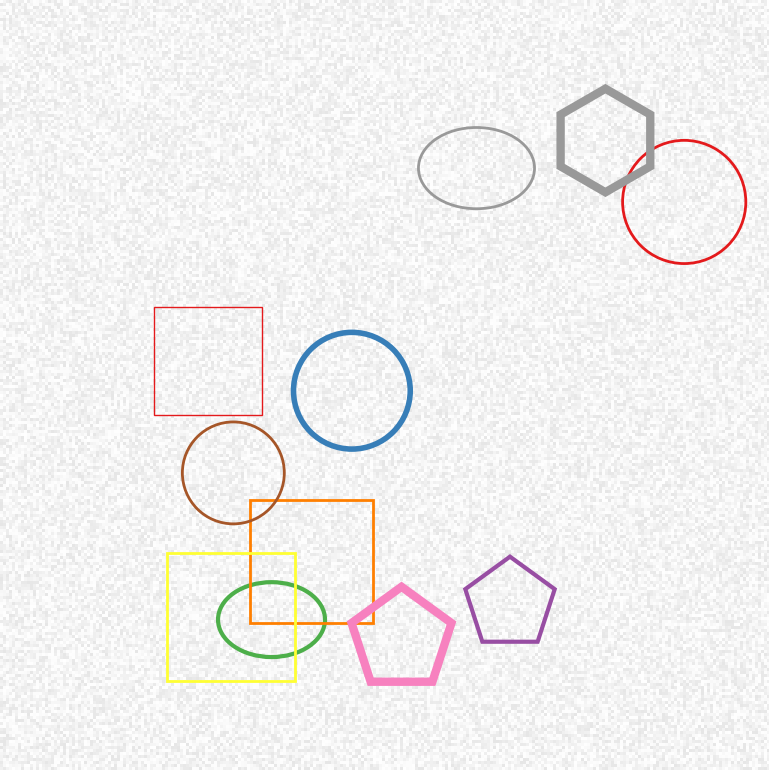[{"shape": "circle", "thickness": 1, "radius": 0.4, "center": [0.889, 0.738]}, {"shape": "square", "thickness": 0.5, "radius": 0.35, "center": [0.27, 0.531]}, {"shape": "circle", "thickness": 2, "radius": 0.38, "center": [0.457, 0.493]}, {"shape": "oval", "thickness": 1.5, "radius": 0.35, "center": [0.353, 0.195]}, {"shape": "pentagon", "thickness": 1.5, "radius": 0.31, "center": [0.662, 0.216]}, {"shape": "square", "thickness": 1, "radius": 0.4, "center": [0.404, 0.271]}, {"shape": "square", "thickness": 1, "radius": 0.42, "center": [0.299, 0.199]}, {"shape": "circle", "thickness": 1, "radius": 0.33, "center": [0.303, 0.386]}, {"shape": "pentagon", "thickness": 3, "radius": 0.34, "center": [0.521, 0.17]}, {"shape": "oval", "thickness": 1, "radius": 0.38, "center": [0.619, 0.782]}, {"shape": "hexagon", "thickness": 3, "radius": 0.34, "center": [0.786, 0.818]}]